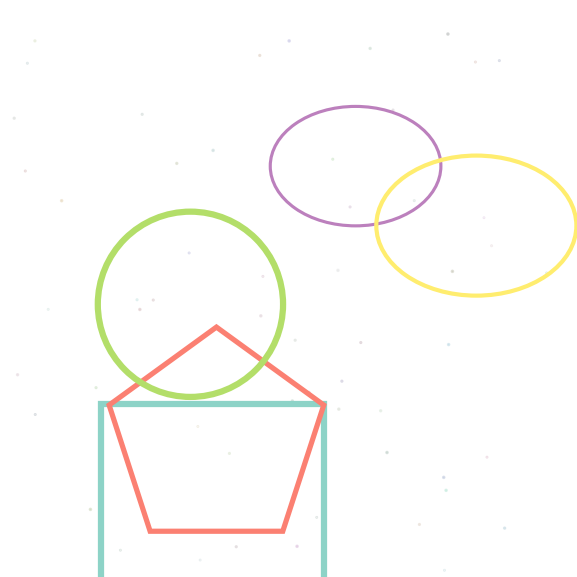[{"shape": "square", "thickness": 3, "radius": 0.96, "center": [0.368, 0.106]}, {"shape": "pentagon", "thickness": 2.5, "radius": 0.98, "center": [0.375, 0.237]}, {"shape": "circle", "thickness": 3, "radius": 0.8, "center": [0.33, 0.472]}, {"shape": "oval", "thickness": 1.5, "radius": 0.74, "center": [0.616, 0.711]}, {"shape": "oval", "thickness": 2, "radius": 0.87, "center": [0.825, 0.608]}]